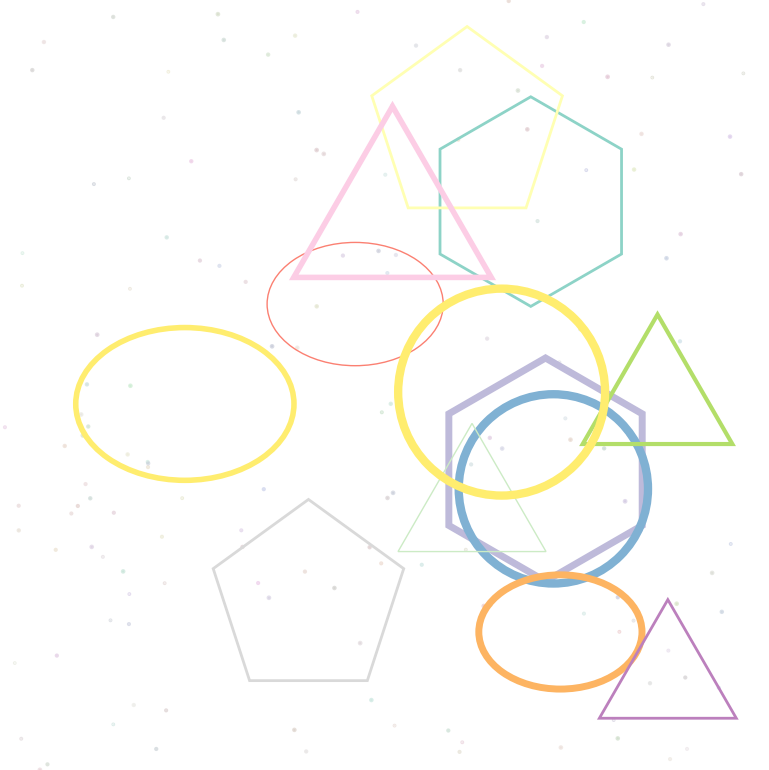[{"shape": "hexagon", "thickness": 1, "radius": 0.68, "center": [0.689, 0.738]}, {"shape": "pentagon", "thickness": 1, "radius": 0.65, "center": [0.607, 0.835]}, {"shape": "hexagon", "thickness": 2.5, "radius": 0.72, "center": [0.708, 0.39]}, {"shape": "oval", "thickness": 0.5, "radius": 0.57, "center": [0.461, 0.605]}, {"shape": "circle", "thickness": 3, "radius": 0.61, "center": [0.719, 0.365]}, {"shape": "oval", "thickness": 2.5, "radius": 0.53, "center": [0.728, 0.179]}, {"shape": "triangle", "thickness": 1.5, "radius": 0.56, "center": [0.854, 0.479]}, {"shape": "triangle", "thickness": 2, "radius": 0.74, "center": [0.51, 0.714]}, {"shape": "pentagon", "thickness": 1, "radius": 0.65, "center": [0.401, 0.221]}, {"shape": "triangle", "thickness": 1, "radius": 0.51, "center": [0.867, 0.119]}, {"shape": "triangle", "thickness": 0.5, "radius": 0.55, "center": [0.613, 0.339]}, {"shape": "circle", "thickness": 3, "radius": 0.67, "center": [0.651, 0.491]}, {"shape": "oval", "thickness": 2, "radius": 0.71, "center": [0.24, 0.475]}]